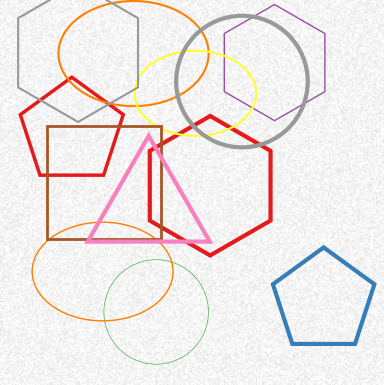[{"shape": "pentagon", "thickness": 2.5, "radius": 0.7, "center": [0.187, 0.659]}, {"shape": "hexagon", "thickness": 3, "radius": 0.91, "center": [0.546, 0.518]}, {"shape": "pentagon", "thickness": 3, "radius": 0.69, "center": [0.841, 0.219]}, {"shape": "circle", "thickness": 0.5, "radius": 0.68, "center": [0.406, 0.19]}, {"shape": "hexagon", "thickness": 1, "radius": 0.75, "center": [0.713, 0.837]}, {"shape": "oval", "thickness": 1.5, "radius": 0.98, "center": [0.347, 0.861]}, {"shape": "oval", "thickness": 1, "radius": 0.91, "center": [0.267, 0.295]}, {"shape": "oval", "thickness": 1.5, "radius": 0.79, "center": [0.508, 0.758]}, {"shape": "square", "thickness": 2, "radius": 0.74, "center": [0.27, 0.526]}, {"shape": "triangle", "thickness": 3, "radius": 0.92, "center": [0.386, 0.464]}, {"shape": "circle", "thickness": 3, "radius": 0.85, "center": [0.628, 0.788]}, {"shape": "hexagon", "thickness": 1.5, "radius": 0.9, "center": [0.203, 0.863]}]